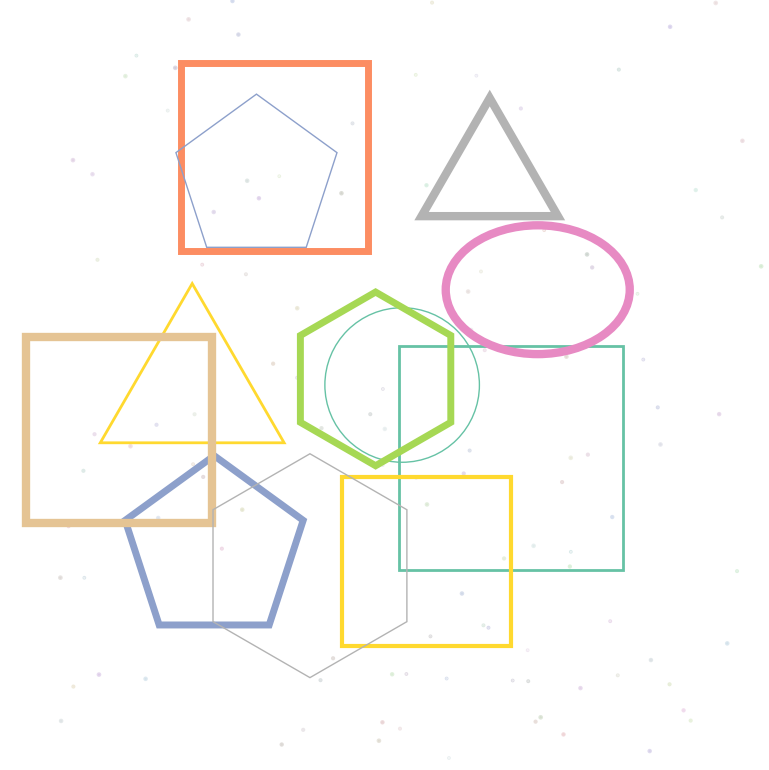[{"shape": "circle", "thickness": 0.5, "radius": 0.5, "center": [0.522, 0.5]}, {"shape": "square", "thickness": 1, "radius": 0.73, "center": [0.664, 0.405]}, {"shape": "square", "thickness": 2.5, "radius": 0.61, "center": [0.356, 0.796]}, {"shape": "pentagon", "thickness": 2.5, "radius": 0.61, "center": [0.278, 0.287]}, {"shape": "pentagon", "thickness": 0.5, "radius": 0.55, "center": [0.333, 0.768]}, {"shape": "oval", "thickness": 3, "radius": 0.6, "center": [0.698, 0.624]}, {"shape": "hexagon", "thickness": 2.5, "radius": 0.56, "center": [0.488, 0.508]}, {"shape": "triangle", "thickness": 1, "radius": 0.69, "center": [0.25, 0.494]}, {"shape": "square", "thickness": 1.5, "radius": 0.55, "center": [0.554, 0.27]}, {"shape": "square", "thickness": 3, "radius": 0.6, "center": [0.154, 0.442]}, {"shape": "hexagon", "thickness": 0.5, "radius": 0.73, "center": [0.403, 0.265]}, {"shape": "triangle", "thickness": 3, "radius": 0.51, "center": [0.636, 0.77]}]